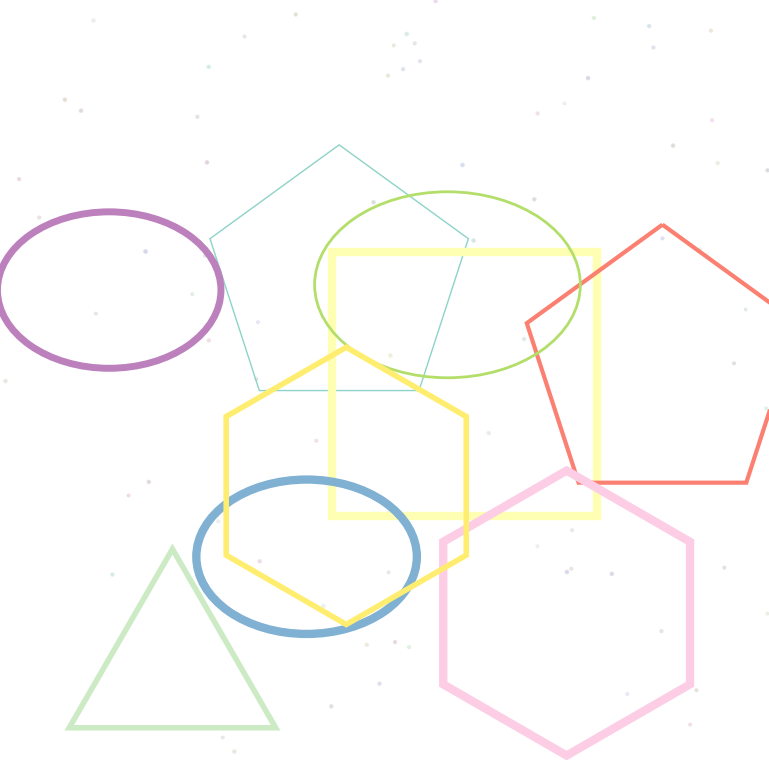[{"shape": "pentagon", "thickness": 0.5, "radius": 0.88, "center": [0.44, 0.636]}, {"shape": "square", "thickness": 3, "radius": 0.86, "center": [0.604, 0.501]}, {"shape": "pentagon", "thickness": 1.5, "radius": 0.93, "center": [0.86, 0.523]}, {"shape": "oval", "thickness": 3, "radius": 0.72, "center": [0.398, 0.277]}, {"shape": "oval", "thickness": 1, "radius": 0.86, "center": [0.581, 0.63]}, {"shape": "hexagon", "thickness": 3, "radius": 0.93, "center": [0.736, 0.204]}, {"shape": "oval", "thickness": 2.5, "radius": 0.73, "center": [0.142, 0.623]}, {"shape": "triangle", "thickness": 2, "radius": 0.77, "center": [0.224, 0.132]}, {"shape": "hexagon", "thickness": 2, "radius": 0.9, "center": [0.45, 0.369]}]